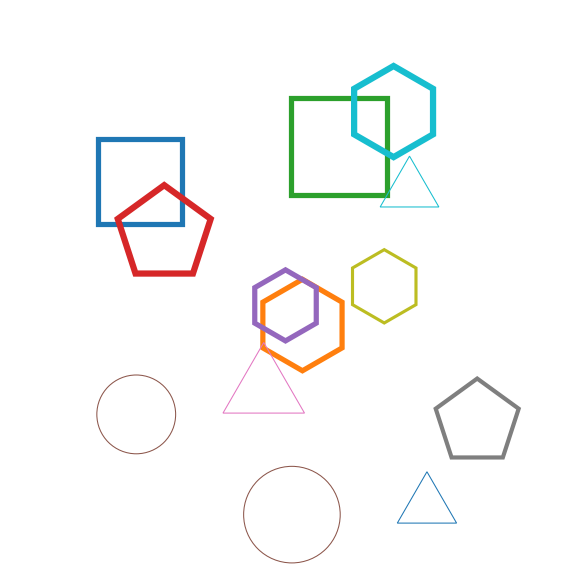[{"shape": "triangle", "thickness": 0.5, "radius": 0.3, "center": [0.739, 0.123]}, {"shape": "square", "thickness": 2.5, "radius": 0.36, "center": [0.242, 0.685]}, {"shape": "hexagon", "thickness": 2.5, "radius": 0.4, "center": [0.524, 0.436]}, {"shape": "square", "thickness": 2.5, "radius": 0.42, "center": [0.587, 0.746]}, {"shape": "pentagon", "thickness": 3, "radius": 0.42, "center": [0.284, 0.594]}, {"shape": "hexagon", "thickness": 2.5, "radius": 0.31, "center": [0.494, 0.47]}, {"shape": "circle", "thickness": 0.5, "radius": 0.34, "center": [0.236, 0.282]}, {"shape": "circle", "thickness": 0.5, "radius": 0.42, "center": [0.505, 0.108]}, {"shape": "triangle", "thickness": 0.5, "radius": 0.41, "center": [0.457, 0.325]}, {"shape": "pentagon", "thickness": 2, "radius": 0.38, "center": [0.826, 0.268]}, {"shape": "hexagon", "thickness": 1.5, "radius": 0.32, "center": [0.665, 0.503]}, {"shape": "hexagon", "thickness": 3, "radius": 0.39, "center": [0.682, 0.806]}, {"shape": "triangle", "thickness": 0.5, "radius": 0.29, "center": [0.709, 0.67]}]